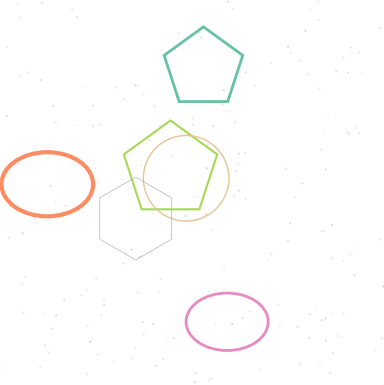[{"shape": "pentagon", "thickness": 2, "radius": 0.54, "center": [0.528, 0.823]}, {"shape": "oval", "thickness": 3, "radius": 0.59, "center": [0.123, 0.521]}, {"shape": "oval", "thickness": 2, "radius": 0.53, "center": [0.59, 0.164]}, {"shape": "pentagon", "thickness": 1.5, "radius": 0.64, "center": [0.443, 0.56]}, {"shape": "circle", "thickness": 1, "radius": 0.56, "center": [0.483, 0.537]}, {"shape": "hexagon", "thickness": 0.5, "radius": 0.54, "center": [0.352, 0.432]}]